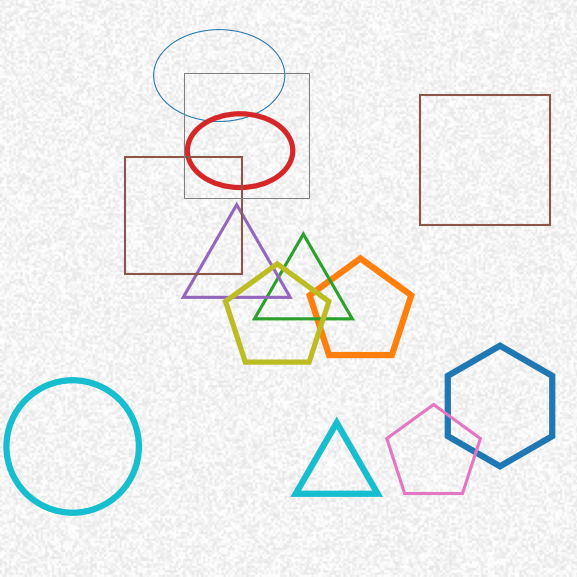[{"shape": "hexagon", "thickness": 3, "radius": 0.52, "center": [0.866, 0.296]}, {"shape": "oval", "thickness": 0.5, "radius": 0.57, "center": [0.38, 0.868]}, {"shape": "pentagon", "thickness": 3, "radius": 0.46, "center": [0.624, 0.459]}, {"shape": "triangle", "thickness": 1.5, "radius": 0.49, "center": [0.525, 0.496]}, {"shape": "oval", "thickness": 2.5, "radius": 0.46, "center": [0.416, 0.738]}, {"shape": "triangle", "thickness": 1.5, "radius": 0.53, "center": [0.41, 0.538]}, {"shape": "square", "thickness": 1, "radius": 0.51, "center": [0.318, 0.626]}, {"shape": "square", "thickness": 1, "radius": 0.56, "center": [0.839, 0.723]}, {"shape": "pentagon", "thickness": 1.5, "radius": 0.43, "center": [0.751, 0.213]}, {"shape": "square", "thickness": 0.5, "radius": 0.54, "center": [0.427, 0.765]}, {"shape": "pentagon", "thickness": 2.5, "radius": 0.47, "center": [0.48, 0.448]}, {"shape": "circle", "thickness": 3, "radius": 0.57, "center": [0.126, 0.226]}, {"shape": "triangle", "thickness": 3, "radius": 0.41, "center": [0.583, 0.185]}]